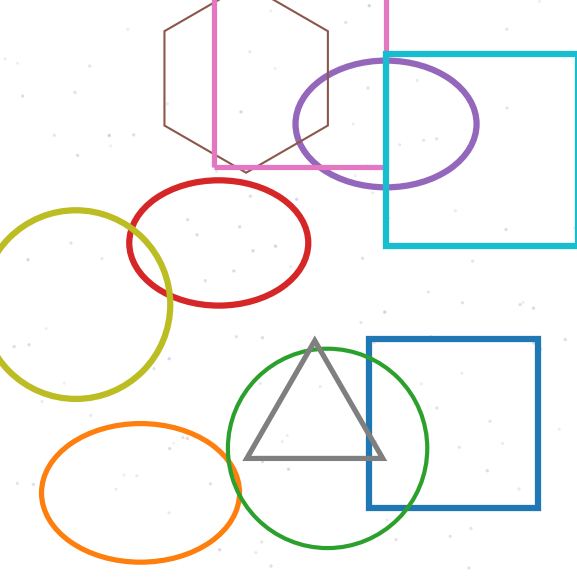[{"shape": "square", "thickness": 3, "radius": 0.73, "center": [0.785, 0.266]}, {"shape": "oval", "thickness": 2.5, "radius": 0.86, "center": [0.243, 0.146]}, {"shape": "circle", "thickness": 2, "radius": 0.86, "center": [0.567, 0.223]}, {"shape": "oval", "thickness": 3, "radius": 0.77, "center": [0.379, 0.578]}, {"shape": "oval", "thickness": 3, "radius": 0.78, "center": [0.668, 0.784]}, {"shape": "hexagon", "thickness": 1, "radius": 0.82, "center": [0.426, 0.863]}, {"shape": "square", "thickness": 2.5, "radius": 0.74, "center": [0.519, 0.858]}, {"shape": "triangle", "thickness": 2.5, "radius": 0.68, "center": [0.545, 0.273]}, {"shape": "circle", "thickness": 3, "radius": 0.82, "center": [0.131, 0.472]}, {"shape": "square", "thickness": 3, "radius": 0.83, "center": [0.835, 0.739]}]